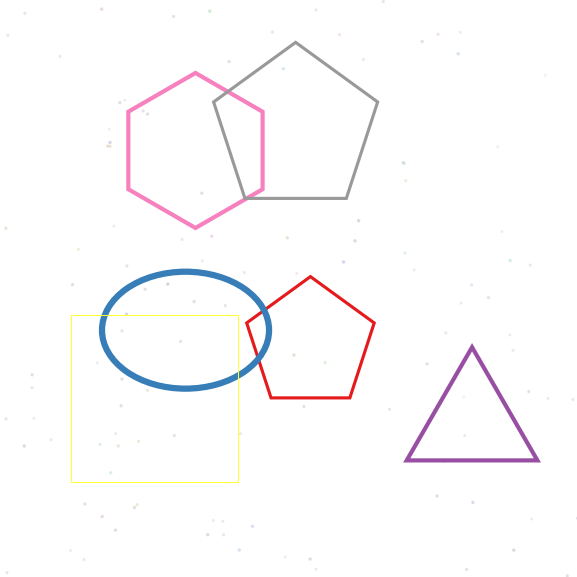[{"shape": "pentagon", "thickness": 1.5, "radius": 0.58, "center": [0.538, 0.404]}, {"shape": "oval", "thickness": 3, "radius": 0.72, "center": [0.321, 0.427]}, {"shape": "triangle", "thickness": 2, "radius": 0.65, "center": [0.817, 0.267]}, {"shape": "square", "thickness": 0.5, "radius": 0.72, "center": [0.268, 0.31]}, {"shape": "hexagon", "thickness": 2, "radius": 0.67, "center": [0.338, 0.739]}, {"shape": "pentagon", "thickness": 1.5, "radius": 0.75, "center": [0.512, 0.776]}]